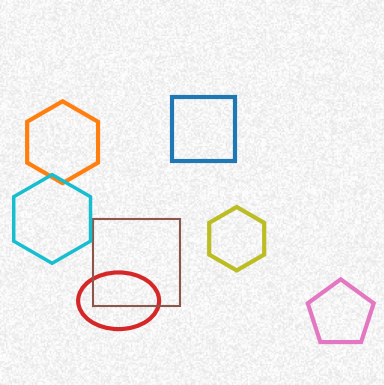[{"shape": "square", "thickness": 3, "radius": 0.41, "center": [0.528, 0.665]}, {"shape": "hexagon", "thickness": 3, "radius": 0.53, "center": [0.163, 0.631]}, {"shape": "oval", "thickness": 3, "radius": 0.53, "center": [0.308, 0.219]}, {"shape": "square", "thickness": 1.5, "radius": 0.56, "center": [0.354, 0.318]}, {"shape": "pentagon", "thickness": 3, "radius": 0.45, "center": [0.885, 0.184]}, {"shape": "hexagon", "thickness": 3, "radius": 0.41, "center": [0.615, 0.38]}, {"shape": "hexagon", "thickness": 2.5, "radius": 0.58, "center": [0.135, 0.431]}]